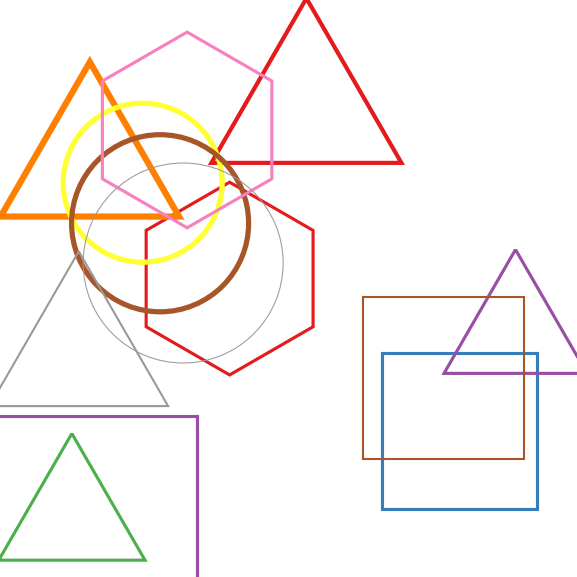[{"shape": "hexagon", "thickness": 1.5, "radius": 0.83, "center": [0.398, 0.517]}, {"shape": "triangle", "thickness": 2, "radius": 0.95, "center": [0.531, 0.812]}, {"shape": "square", "thickness": 1.5, "radius": 0.67, "center": [0.796, 0.253]}, {"shape": "triangle", "thickness": 1.5, "radius": 0.73, "center": [0.124, 0.102]}, {"shape": "triangle", "thickness": 1.5, "radius": 0.71, "center": [0.893, 0.424]}, {"shape": "square", "thickness": 1.5, "radius": 0.87, "center": [0.167, 0.104]}, {"shape": "triangle", "thickness": 3, "radius": 0.89, "center": [0.156, 0.713]}, {"shape": "circle", "thickness": 2.5, "radius": 0.69, "center": [0.247, 0.683]}, {"shape": "circle", "thickness": 2.5, "radius": 0.77, "center": [0.277, 0.613]}, {"shape": "square", "thickness": 1, "radius": 0.7, "center": [0.768, 0.344]}, {"shape": "hexagon", "thickness": 1.5, "radius": 0.85, "center": [0.324, 0.774]}, {"shape": "triangle", "thickness": 1, "radius": 0.89, "center": [0.136, 0.385]}, {"shape": "circle", "thickness": 0.5, "radius": 0.87, "center": [0.317, 0.544]}]